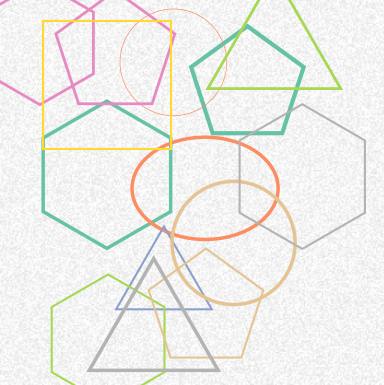[{"shape": "pentagon", "thickness": 3, "radius": 0.77, "center": [0.643, 0.778]}, {"shape": "hexagon", "thickness": 2.5, "radius": 0.96, "center": [0.278, 0.546]}, {"shape": "circle", "thickness": 0.5, "radius": 0.69, "center": [0.45, 0.838]}, {"shape": "oval", "thickness": 2.5, "radius": 0.95, "center": [0.533, 0.511]}, {"shape": "triangle", "thickness": 1.5, "radius": 0.72, "center": [0.426, 0.268]}, {"shape": "hexagon", "thickness": 2, "radius": 0.8, "center": [0.104, 0.888]}, {"shape": "pentagon", "thickness": 2, "radius": 0.81, "center": [0.3, 0.862]}, {"shape": "triangle", "thickness": 2, "radius": 1.0, "center": [0.712, 0.87]}, {"shape": "hexagon", "thickness": 1.5, "radius": 0.85, "center": [0.281, 0.118]}, {"shape": "square", "thickness": 1.5, "radius": 0.83, "center": [0.278, 0.779]}, {"shape": "circle", "thickness": 2.5, "radius": 0.8, "center": [0.607, 0.369]}, {"shape": "pentagon", "thickness": 1.5, "radius": 0.78, "center": [0.535, 0.198]}, {"shape": "triangle", "thickness": 2.5, "radius": 0.97, "center": [0.399, 0.135]}, {"shape": "hexagon", "thickness": 1.5, "radius": 0.94, "center": [0.785, 0.541]}]